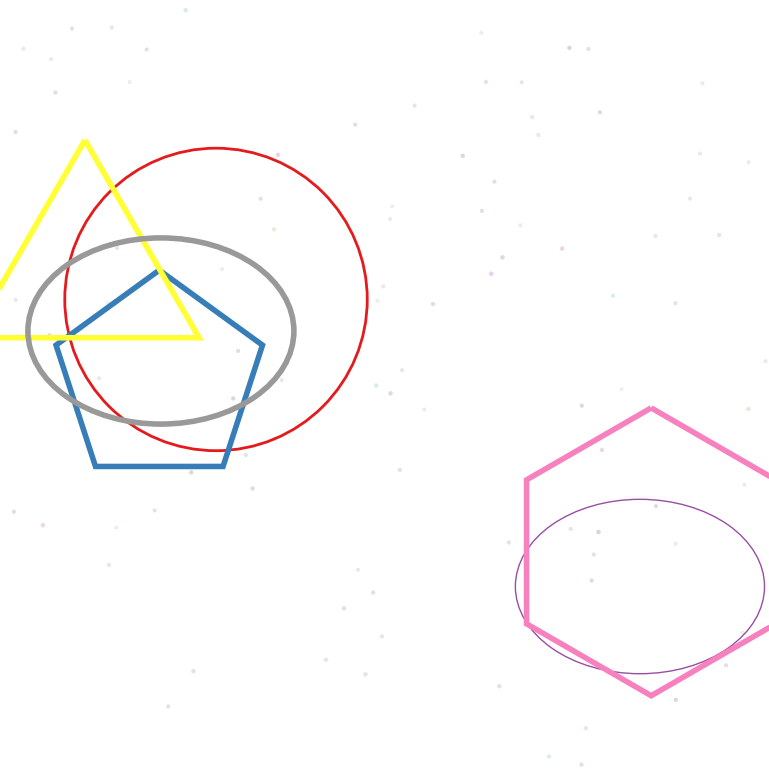[{"shape": "circle", "thickness": 1, "radius": 0.98, "center": [0.281, 0.611]}, {"shape": "pentagon", "thickness": 2, "radius": 0.7, "center": [0.207, 0.508]}, {"shape": "oval", "thickness": 0.5, "radius": 0.81, "center": [0.831, 0.238]}, {"shape": "triangle", "thickness": 2, "radius": 0.86, "center": [0.11, 0.647]}, {"shape": "hexagon", "thickness": 2, "radius": 0.93, "center": [0.846, 0.283]}, {"shape": "oval", "thickness": 2, "radius": 0.86, "center": [0.209, 0.57]}]